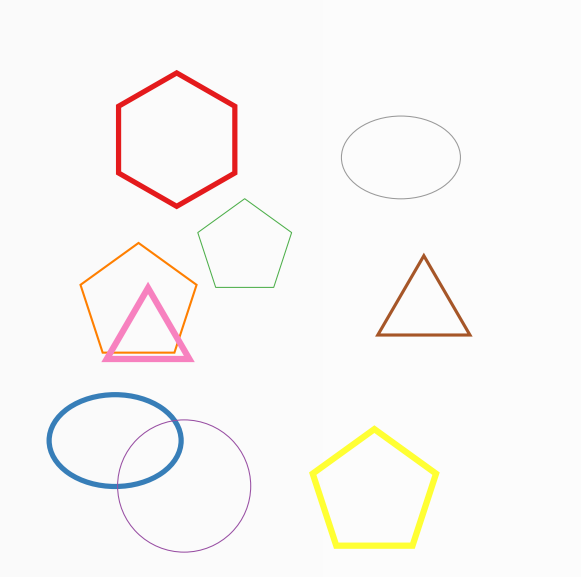[{"shape": "hexagon", "thickness": 2.5, "radius": 0.58, "center": [0.304, 0.757]}, {"shape": "oval", "thickness": 2.5, "radius": 0.57, "center": [0.198, 0.236]}, {"shape": "pentagon", "thickness": 0.5, "radius": 0.42, "center": [0.421, 0.57]}, {"shape": "circle", "thickness": 0.5, "radius": 0.57, "center": [0.317, 0.158]}, {"shape": "pentagon", "thickness": 1, "radius": 0.52, "center": [0.238, 0.473]}, {"shape": "pentagon", "thickness": 3, "radius": 0.56, "center": [0.644, 0.144]}, {"shape": "triangle", "thickness": 1.5, "radius": 0.46, "center": [0.729, 0.465]}, {"shape": "triangle", "thickness": 3, "radius": 0.41, "center": [0.255, 0.419]}, {"shape": "oval", "thickness": 0.5, "radius": 0.51, "center": [0.69, 0.727]}]